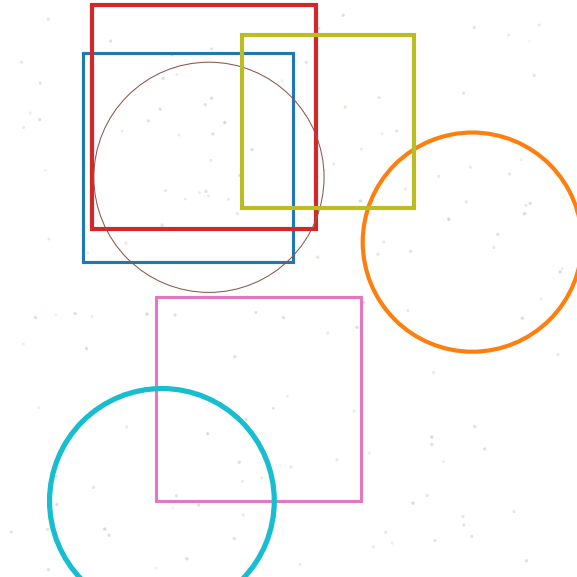[{"shape": "square", "thickness": 1.5, "radius": 0.91, "center": [0.326, 0.726]}, {"shape": "circle", "thickness": 2, "radius": 0.95, "center": [0.818, 0.58]}, {"shape": "square", "thickness": 2, "radius": 0.97, "center": [0.353, 0.797]}, {"shape": "circle", "thickness": 0.5, "radius": 1.0, "center": [0.362, 0.692]}, {"shape": "square", "thickness": 1.5, "radius": 0.89, "center": [0.447, 0.308]}, {"shape": "square", "thickness": 2, "radius": 0.75, "center": [0.568, 0.789]}, {"shape": "circle", "thickness": 2.5, "radius": 0.97, "center": [0.28, 0.132]}]